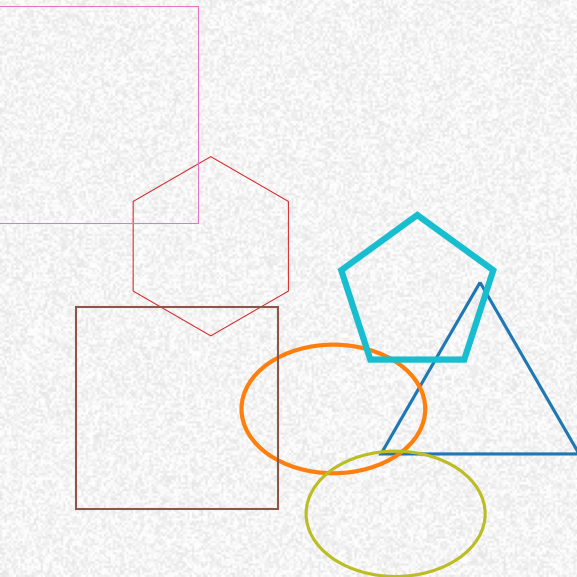[{"shape": "triangle", "thickness": 1.5, "radius": 0.99, "center": [0.831, 0.312]}, {"shape": "oval", "thickness": 2, "radius": 0.8, "center": [0.577, 0.291]}, {"shape": "hexagon", "thickness": 0.5, "radius": 0.78, "center": [0.365, 0.573]}, {"shape": "square", "thickness": 1, "radius": 0.87, "center": [0.307, 0.292]}, {"shape": "square", "thickness": 0.5, "radius": 0.94, "center": [0.155, 0.801]}, {"shape": "oval", "thickness": 1.5, "radius": 0.78, "center": [0.685, 0.109]}, {"shape": "pentagon", "thickness": 3, "radius": 0.69, "center": [0.723, 0.488]}]